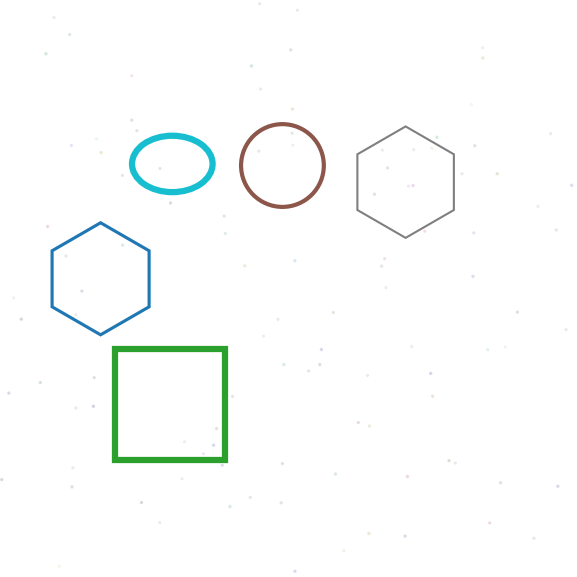[{"shape": "hexagon", "thickness": 1.5, "radius": 0.48, "center": [0.174, 0.516]}, {"shape": "square", "thickness": 3, "radius": 0.48, "center": [0.295, 0.299]}, {"shape": "circle", "thickness": 2, "radius": 0.36, "center": [0.489, 0.713]}, {"shape": "hexagon", "thickness": 1, "radius": 0.48, "center": [0.702, 0.684]}, {"shape": "oval", "thickness": 3, "radius": 0.35, "center": [0.298, 0.715]}]